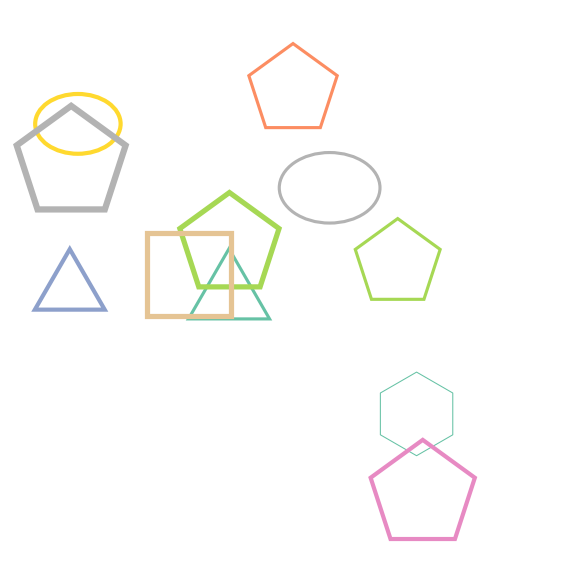[{"shape": "triangle", "thickness": 1.5, "radius": 0.41, "center": [0.397, 0.487]}, {"shape": "hexagon", "thickness": 0.5, "radius": 0.36, "center": [0.721, 0.282]}, {"shape": "pentagon", "thickness": 1.5, "radius": 0.4, "center": [0.507, 0.843]}, {"shape": "triangle", "thickness": 2, "radius": 0.35, "center": [0.121, 0.498]}, {"shape": "pentagon", "thickness": 2, "radius": 0.47, "center": [0.732, 0.143]}, {"shape": "pentagon", "thickness": 1.5, "radius": 0.39, "center": [0.689, 0.543]}, {"shape": "pentagon", "thickness": 2.5, "radius": 0.45, "center": [0.397, 0.575]}, {"shape": "oval", "thickness": 2, "radius": 0.37, "center": [0.135, 0.785]}, {"shape": "square", "thickness": 2.5, "radius": 0.36, "center": [0.327, 0.524]}, {"shape": "oval", "thickness": 1.5, "radius": 0.44, "center": [0.571, 0.674]}, {"shape": "pentagon", "thickness": 3, "radius": 0.5, "center": [0.123, 0.717]}]